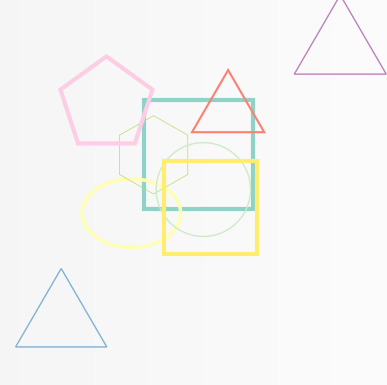[{"shape": "square", "thickness": 3, "radius": 0.71, "center": [0.512, 0.599]}, {"shape": "oval", "thickness": 2.5, "radius": 0.64, "center": [0.339, 0.446]}, {"shape": "triangle", "thickness": 1.5, "radius": 0.54, "center": [0.589, 0.71]}, {"shape": "triangle", "thickness": 1, "radius": 0.68, "center": [0.158, 0.167]}, {"shape": "hexagon", "thickness": 0.5, "radius": 0.51, "center": [0.396, 0.598]}, {"shape": "pentagon", "thickness": 3, "radius": 0.62, "center": [0.275, 0.729]}, {"shape": "triangle", "thickness": 1, "radius": 0.68, "center": [0.878, 0.876]}, {"shape": "circle", "thickness": 1, "radius": 0.61, "center": [0.525, 0.508]}, {"shape": "square", "thickness": 3, "radius": 0.6, "center": [0.544, 0.462]}]